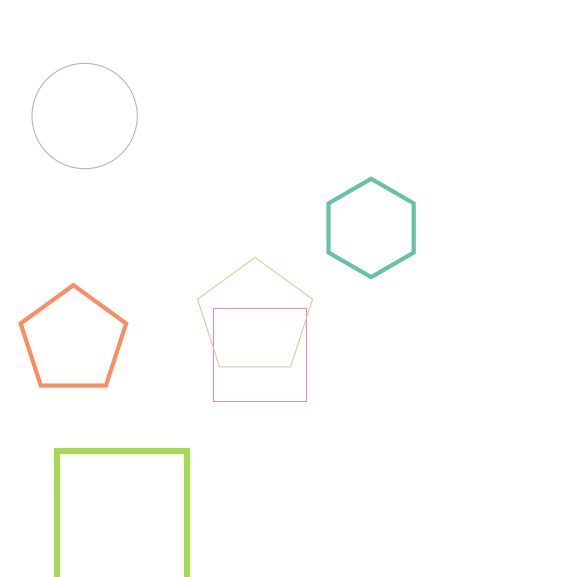[{"shape": "hexagon", "thickness": 2, "radius": 0.43, "center": [0.643, 0.604]}, {"shape": "pentagon", "thickness": 2, "radius": 0.48, "center": [0.127, 0.409]}, {"shape": "square", "thickness": 0.5, "radius": 0.4, "center": [0.449, 0.385]}, {"shape": "square", "thickness": 3, "radius": 0.56, "center": [0.211, 0.107]}, {"shape": "pentagon", "thickness": 0.5, "radius": 0.52, "center": [0.442, 0.449]}, {"shape": "circle", "thickness": 0.5, "radius": 0.46, "center": [0.147, 0.798]}]